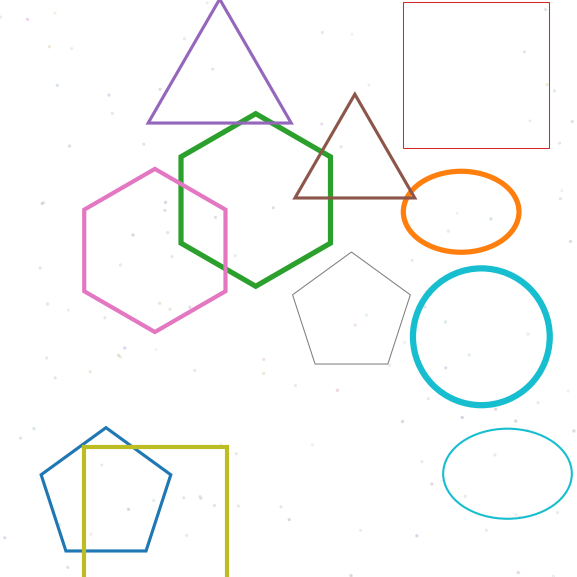[{"shape": "pentagon", "thickness": 1.5, "radius": 0.59, "center": [0.183, 0.141]}, {"shape": "oval", "thickness": 2.5, "radius": 0.5, "center": [0.799, 0.632]}, {"shape": "hexagon", "thickness": 2.5, "radius": 0.75, "center": [0.443, 0.653]}, {"shape": "square", "thickness": 0.5, "radius": 0.63, "center": [0.824, 0.87]}, {"shape": "triangle", "thickness": 1.5, "radius": 0.72, "center": [0.38, 0.858]}, {"shape": "triangle", "thickness": 1.5, "radius": 0.6, "center": [0.614, 0.716]}, {"shape": "hexagon", "thickness": 2, "radius": 0.71, "center": [0.268, 0.565]}, {"shape": "pentagon", "thickness": 0.5, "radius": 0.54, "center": [0.609, 0.456]}, {"shape": "square", "thickness": 2, "radius": 0.62, "center": [0.269, 0.101]}, {"shape": "circle", "thickness": 3, "radius": 0.59, "center": [0.834, 0.416]}, {"shape": "oval", "thickness": 1, "radius": 0.56, "center": [0.879, 0.179]}]